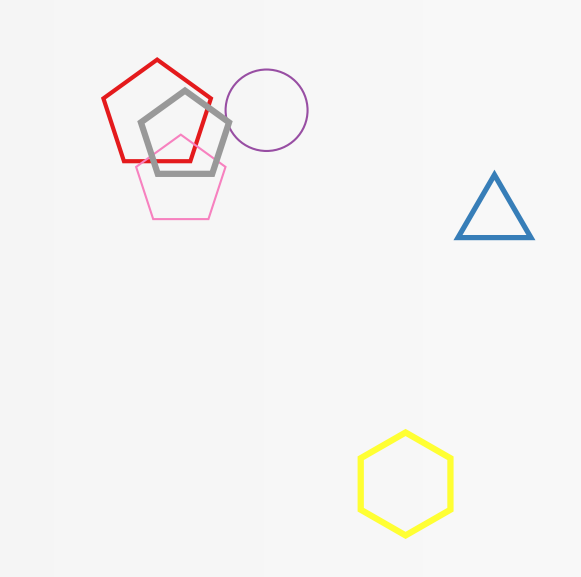[{"shape": "pentagon", "thickness": 2, "radius": 0.49, "center": [0.27, 0.799]}, {"shape": "triangle", "thickness": 2.5, "radius": 0.36, "center": [0.851, 0.624]}, {"shape": "circle", "thickness": 1, "radius": 0.35, "center": [0.459, 0.808]}, {"shape": "hexagon", "thickness": 3, "radius": 0.45, "center": [0.698, 0.161]}, {"shape": "pentagon", "thickness": 1, "radius": 0.4, "center": [0.311, 0.685]}, {"shape": "pentagon", "thickness": 3, "radius": 0.4, "center": [0.318, 0.763]}]